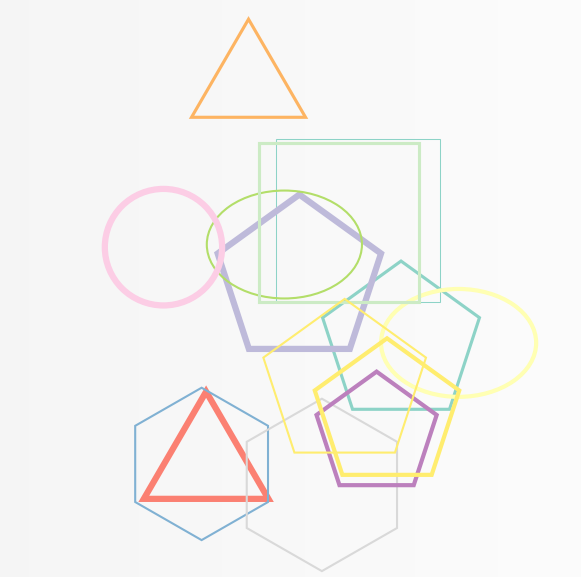[{"shape": "pentagon", "thickness": 1.5, "radius": 0.71, "center": [0.69, 0.405]}, {"shape": "square", "thickness": 0.5, "radius": 0.71, "center": [0.616, 0.617]}, {"shape": "oval", "thickness": 2, "radius": 0.67, "center": [0.789, 0.405]}, {"shape": "pentagon", "thickness": 3, "radius": 0.74, "center": [0.515, 0.514]}, {"shape": "triangle", "thickness": 3, "radius": 0.62, "center": [0.355, 0.197]}, {"shape": "hexagon", "thickness": 1, "radius": 0.66, "center": [0.347, 0.196]}, {"shape": "triangle", "thickness": 1.5, "radius": 0.57, "center": [0.428, 0.853]}, {"shape": "oval", "thickness": 1, "radius": 0.67, "center": [0.489, 0.576]}, {"shape": "circle", "thickness": 3, "radius": 0.5, "center": [0.281, 0.571]}, {"shape": "hexagon", "thickness": 1, "radius": 0.75, "center": [0.554, 0.159]}, {"shape": "pentagon", "thickness": 2, "radius": 0.54, "center": [0.648, 0.247]}, {"shape": "square", "thickness": 1.5, "radius": 0.69, "center": [0.583, 0.613]}, {"shape": "pentagon", "thickness": 2, "radius": 0.65, "center": [0.666, 0.283]}, {"shape": "pentagon", "thickness": 1, "radius": 0.74, "center": [0.593, 0.334]}]